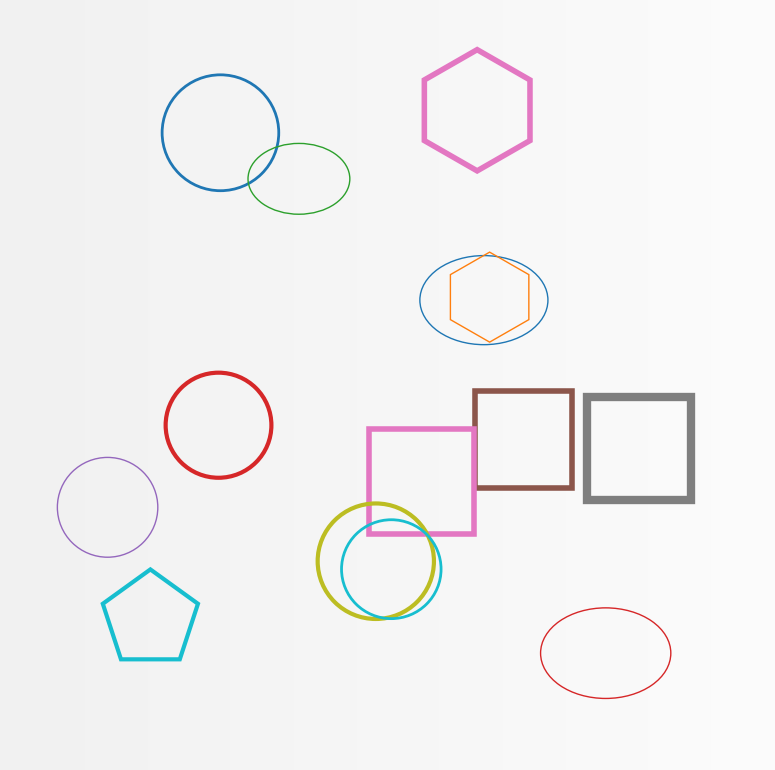[{"shape": "circle", "thickness": 1, "radius": 0.38, "center": [0.284, 0.828]}, {"shape": "oval", "thickness": 0.5, "radius": 0.41, "center": [0.624, 0.61]}, {"shape": "hexagon", "thickness": 0.5, "radius": 0.29, "center": [0.632, 0.614]}, {"shape": "oval", "thickness": 0.5, "radius": 0.33, "center": [0.386, 0.768]}, {"shape": "circle", "thickness": 1.5, "radius": 0.34, "center": [0.282, 0.448]}, {"shape": "oval", "thickness": 0.5, "radius": 0.42, "center": [0.782, 0.152]}, {"shape": "circle", "thickness": 0.5, "radius": 0.32, "center": [0.139, 0.341]}, {"shape": "square", "thickness": 2, "radius": 0.32, "center": [0.675, 0.429]}, {"shape": "square", "thickness": 2, "radius": 0.34, "center": [0.544, 0.375]}, {"shape": "hexagon", "thickness": 2, "radius": 0.39, "center": [0.616, 0.857]}, {"shape": "square", "thickness": 3, "radius": 0.33, "center": [0.825, 0.417]}, {"shape": "circle", "thickness": 1.5, "radius": 0.38, "center": [0.485, 0.271]}, {"shape": "circle", "thickness": 1, "radius": 0.32, "center": [0.505, 0.261]}, {"shape": "pentagon", "thickness": 1.5, "radius": 0.32, "center": [0.194, 0.196]}]